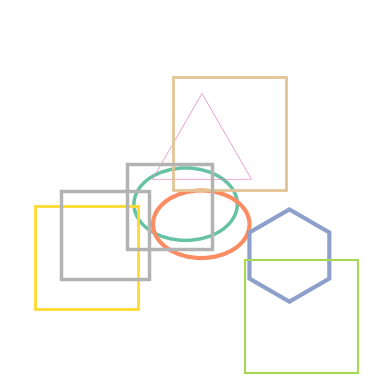[{"shape": "oval", "thickness": 2.5, "radius": 0.67, "center": [0.482, 0.47]}, {"shape": "oval", "thickness": 3, "radius": 0.63, "center": [0.523, 0.418]}, {"shape": "hexagon", "thickness": 3, "radius": 0.6, "center": [0.752, 0.336]}, {"shape": "triangle", "thickness": 0.5, "radius": 0.74, "center": [0.525, 0.609]}, {"shape": "square", "thickness": 1.5, "radius": 0.74, "center": [0.782, 0.179]}, {"shape": "square", "thickness": 2, "radius": 0.67, "center": [0.224, 0.331]}, {"shape": "square", "thickness": 2, "radius": 0.73, "center": [0.596, 0.653]}, {"shape": "square", "thickness": 2.5, "radius": 0.55, "center": [0.441, 0.463]}, {"shape": "square", "thickness": 2.5, "radius": 0.57, "center": [0.273, 0.389]}]